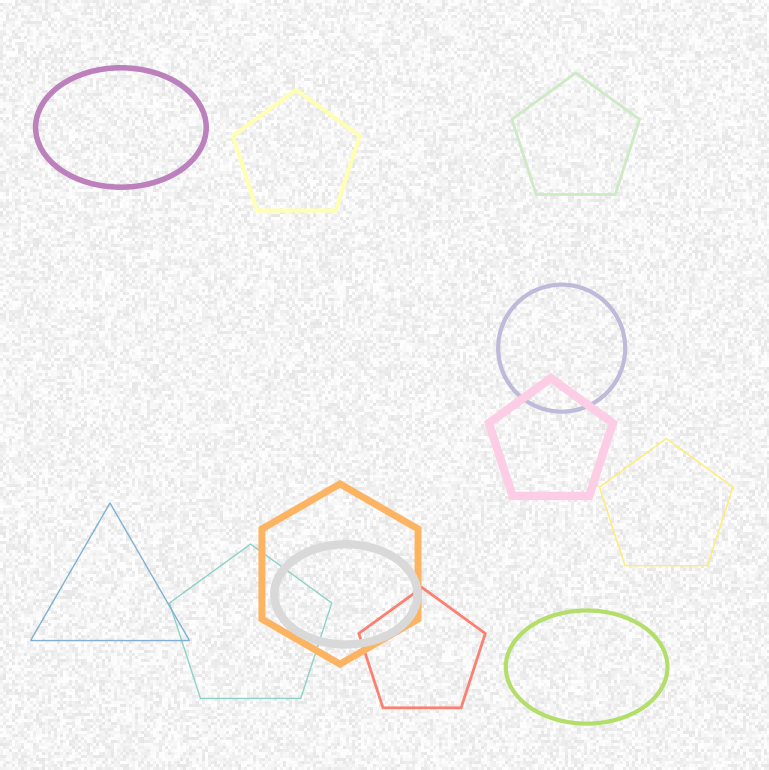[{"shape": "pentagon", "thickness": 0.5, "radius": 0.55, "center": [0.325, 0.183]}, {"shape": "pentagon", "thickness": 1.5, "radius": 0.43, "center": [0.385, 0.797]}, {"shape": "circle", "thickness": 1.5, "radius": 0.41, "center": [0.729, 0.548]}, {"shape": "pentagon", "thickness": 1, "radius": 0.43, "center": [0.548, 0.151]}, {"shape": "triangle", "thickness": 0.5, "radius": 0.6, "center": [0.143, 0.228]}, {"shape": "hexagon", "thickness": 2.5, "radius": 0.59, "center": [0.442, 0.255]}, {"shape": "oval", "thickness": 1.5, "radius": 0.52, "center": [0.762, 0.134]}, {"shape": "pentagon", "thickness": 3, "radius": 0.42, "center": [0.715, 0.424]}, {"shape": "oval", "thickness": 3, "radius": 0.46, "center": [0.449, 0.228]}, {"shape": "oval", "thickness": 2, "radius": 0.55, "center": [0.157, 0.834]}, {"shape": "pentagon", "thickness": 1, "radius": 0.44, "center": [0.748, 0.818]}, {"shape": "pentagon", "thickness": 0.5, "radius": 0.46, "center": [0.865, 0.339]}]